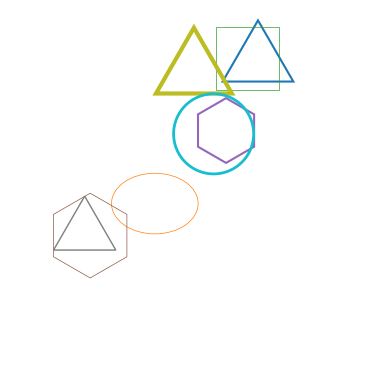[{"shape": "triangle", "thickness": 1.5, "radius": 0.53, "center": [0.67, 0.841]}, {"shape": "oval", "thickness": 0.5, "radius": 0.56, "center": [0.402, 0.471]}, {"shape": "square", "thickness": 0.5, "radius": 0.41, "center": [0.642, 0.848]}, {"shape": "hexagon", "thickness": 1.5, "radius": 0.42, "center": [0.587, 0.661]}, {"shape": "hexagon", "thickness": 0.5, "radius": 0.55, "center": [0.234, 0.388]}, {"shape": "triangle", "thickness": 1, "radius": 0.47, "center": [0.22, 0.397]}, {"shape": "triangle", "thickness": 3, "radius": 0.57, "center": [0.504, 0.814]}, {"shape": "circle", "thickness": 2, "radius": 0.52, "center": [0.555, 0.652]}]